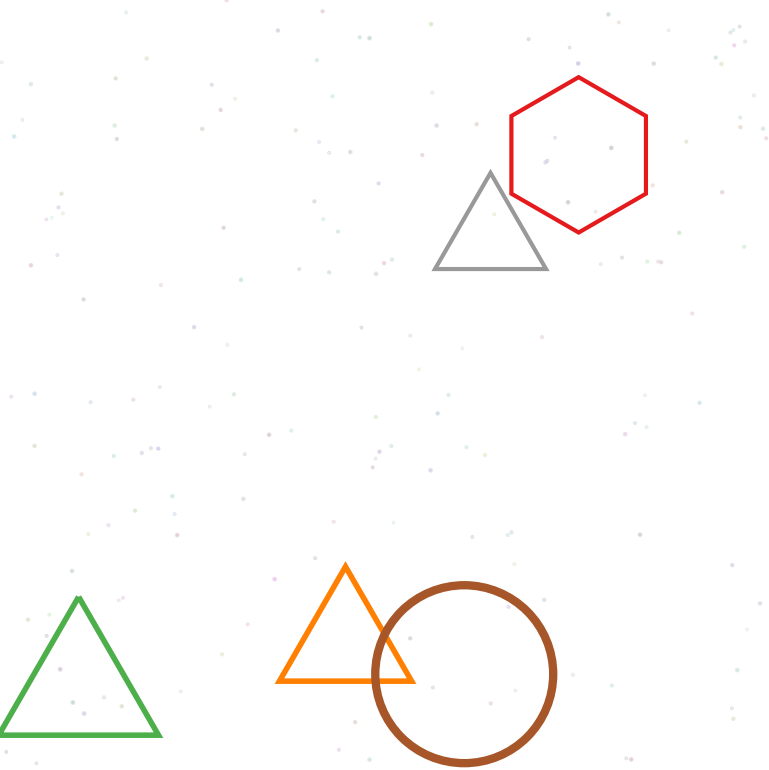[{"shape": "hexagon", "thickness": 1.5, "radius": 0.5, "center": [0.752, 0.799]}, {"shape": "triangle", "thickness": 2, "radius": 0.6, "center": [0.102, 0.105]}, {"shape": "triangle", "thickness": 2, "radius": 0.5, "center": [0.449, 0.165]}, {"shape": "circle", "thickness": 3, "radius": 0.58, "center": [0.603, 0.124]}, {"shape": "triangle", "thickness": 1.5, "radius": 0.42, "center": [0.637, 0.692]}]